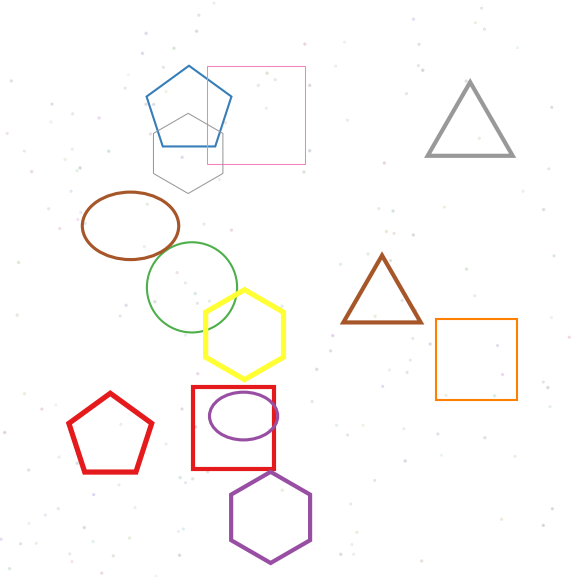[{"shape": "pentagon", "thickness": 2.5, "radius": 0.38, "center": [0.191, 0.243]}, {"shape": "square", "thickness": 2, "radius": 0.35, "center": [0.404, 0.258]}, {"shape": "pentagon", "thickness": 1, "radius": 0.39, "center": [0.327, 0.808]}, {"shape": "circle", "thickness": 1, "radius": 0.39, "center": [0.332, 0.502]}, {"shape": "oval", "thickness": 1.5, "radius": 0.3, "center": [0.422, 0.279]}, {"shape": "hexagon", "thickness": 2, "radius": 0.39, "center": [0.469, 0.103]}, {"shape": "square", "thickness": 1, "radius": 0.35, "center": [0.825, 0.377]}, {"shape": "hexagon", "thickness": 2.5, "radius": 0.39, "center": [0.423, 0.42]}, {"shape": "oval", "thickness": 1.5, "radius": 0.42, "center": [0.226, 0.608]}, {"shape": "triangle", "thickness": 2, "radius": 0.39, "center": [0.662, 0.479]}, {"shape": "square", "thickness": 0.5, "radius": 0.42, "center": [0.444, 0.799]}, {"shape": "hexagon", "thickness": 0.5, "radius": 0.35, "center": [0.326, 0.733]}, {"shape": "triangle", "thickness": 2, "radius": 0.43, "center": [0.814, 0.772]}]